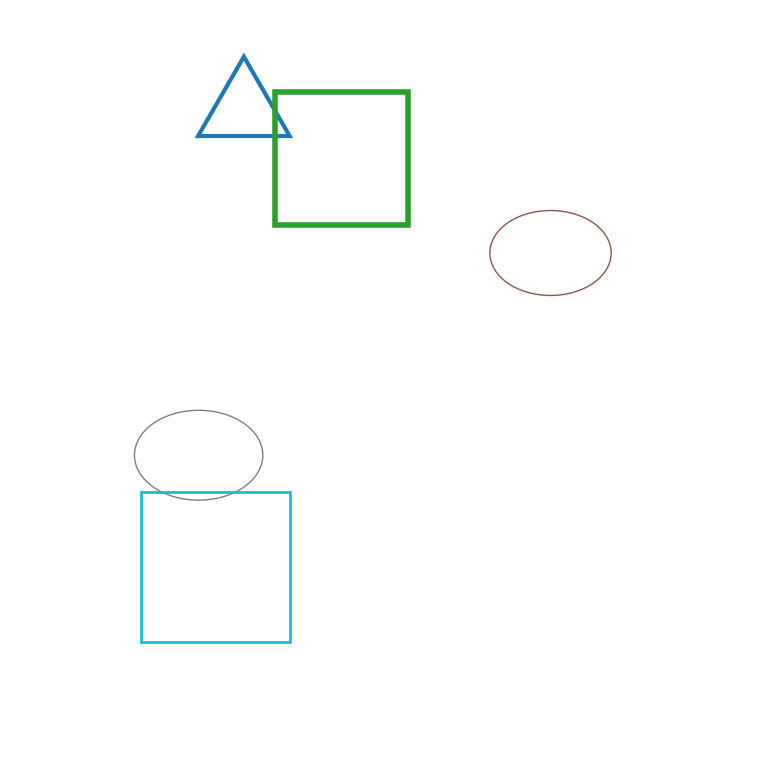[{"shape": "triangle", "thickness": 1.5, "radius": 0.34, "center": [0.317, 0.858]}, {"shape": "square", "thickness": 2, "radius": 0.43, "center": [0.444, 0.794]}, {"shape": "oval", "thickness": 0.5, "radius": 0.39, "center": [0.715, 0.671]}, {"shape": "oval", "thickness": 0.5, "radius": 0.42, "center": [0.258, 0.409]}, {"shape": "square", "thickness": 1, "radius": 0.48, "center": [0.28, 0.264]}]